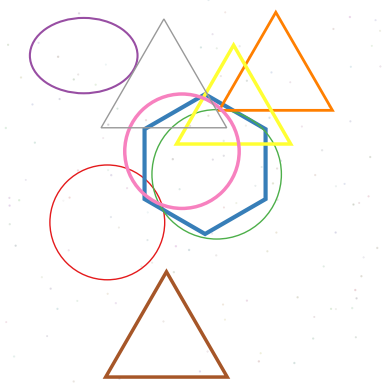[{"shape": "circle", "thickness": 1, "radius": 0.75, "center": [0.279, 0.422]}, {"shape": "hexagon", "thickness": 3, "radius": 0.91, "center": [0.533, 0.574]}, {"shape": "circle", "thickness": 1, "radius": 0.84, "center": [0.563, 0.547]}, {"shape": "oval", "thickness": 1.5, "radius": 0.7, "center": [0.217, 0.856]}, {"shape": "triangle", "thickness": 2, "radius": 0.85, "center": [0.716, 0.798]}, {"shape": "triangle", "thickness": 2.5, "radius": 0.86, "center": [0.607, 0.712]}, {"shape": "triangle", "thickness": 2.5, "radius": 0.91, "center": [0.432, 0.112]}, {"shape": "circle", "thickness": 2.5, "radius": 0.74, "center": [0.473, 0.607]}, {"shape": "triangle", "thickness": 1, "radius": 0.94, "center": [0.426, 0.762]}]